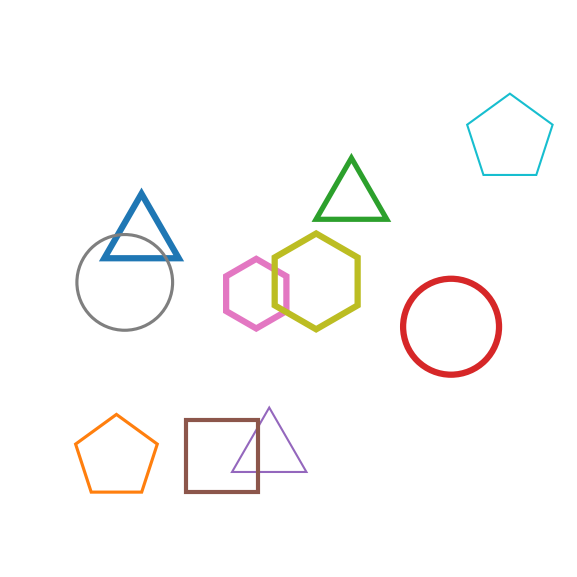[{"shape": "triangle", "thickness": 3, "radius": 0.37, "center": [0.245, 0.589]}, {"shape": "pentagon", "thickness": 1.5, "radius": 0.37, "center": [0.202, 0.207]}, {"shape": "triangle", "thickness": 2.5, "radius": 0.35, "center": [0.609, 0.655]}, {"shape": "circle", "thickness": 3, "radius": 0.42, "center": [0.781, 0.433]}, {"shape": "triangle", "thickness": 1, "radius": 0.37, "center": [0.466, 0.219]}, {"shape": "square", "thickness": 2, "radius": 0.31, "center": [0.384, 0.21]}, {"shape": "hexagon", "thickness": 3, "radius": 0.3, "center": [0.444, 0.491]}, {"shape": "circle", "thickness": 1.5, "radius": 0.41, "center": [0.216, 0.51]}, {"shape": "hexagon", "thickness": 3, "radius": 0.41, "center": [0.547, 0.512]}, {"shape": "pentagon", "thickness": 1, "radius": 0.39, "center": [0.883, 0.759]}]